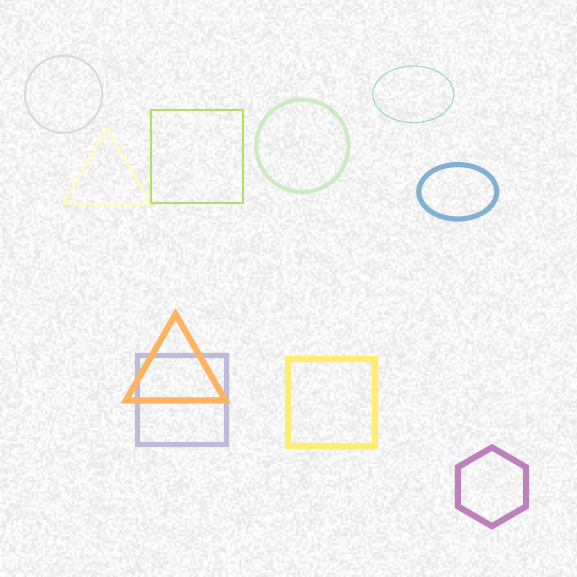[{"shape": "oval", "thickness": 0.5, "radius": 0.35, "center": [0.716, 0.836]}, {"shape": "triangle", "thickness": 1, "radius": 0.44, "center": [0.186, 0.69]}, {"shape": "square", "thickness": 2.5, "radius": 0.39, "center": [0.314, 0.308]}, {"shape": "oval", "thickness": 2.5, "radius": 0.34, "center": [0.793, 0.667]}, {"shape": "triangle", "thickness": 3, "radius": 0.5, "center": [0.304, 0.356]}, {"shape": "square", "thickness": 1, "radius": 0.4, "center": [0.341, 0.728]}, {"shape": "circle", "thickness": 1, "radius": 0.33, "center": [0.11, 0.836]}, {"shape": "hexagon", "thickness": 3, "radius": 0.34, "center": [0.852, 0.156]}, {"shape": "circle", "thickness": 2, "radius": 0.4, "center": [0.524, 0.747]}, {"shape": "square", "thickness": 3, "radius": 0.37, "center": [0.574, 0.302]}]